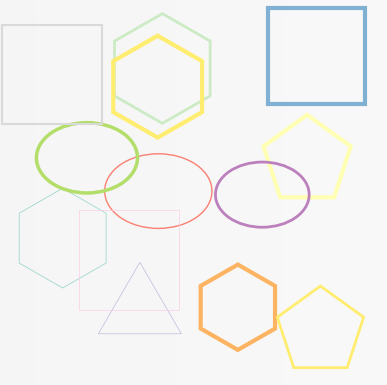[{"shape": "hexagon", "thickness": 0.5, "radius": 0.65, "center": [0.162, 0.381]}, {"shape": "pentagon", "thickness": 3, "radius": 0.59, "center": [0.793, 0.583]}, {"shape": "triangle", "thickness": 0.5, "radius": 0.62, "center": [0.361, 0.195]}, {"shape": "oval", "thickness": 1, "radius": 0.69, "center": [0.409, 0.504]}, {"shape": "square", "thickness": 3, "radius": 0.62, "center": [0.816, 0.855]}, {"shape": "hexagon", "thickness": 3, "radius": 0.55, "center": [0.614, 0.202]}, {"shape": "oval", "thickness": 2.5, "radius": 0.65, "center": [0.224, 0.59]}, {"shape": "square", "thickness": 0.5, "radius": 0.65, "center": [0.333, 0.324]}, {"shape": "square", "thickness": 1.5, "radius": 0.64, "center": [0.135, 0.807]}, {"shape": "oval", "thickness": 2, "radius": 0.6, "center": [0.677, 0.494]}, {"shape": "hexagon", "thickness": 2, "radius": 0.71, "center": [0.419, 0.822]}, {"shape": "hexagon", "thickness": 3, "radius": 0.66, "center": [0.407, 0.775]}, {"shape": "pentagon", "thickness": 2, "radius": 0.59, "center": [0.827, 0.14]}]